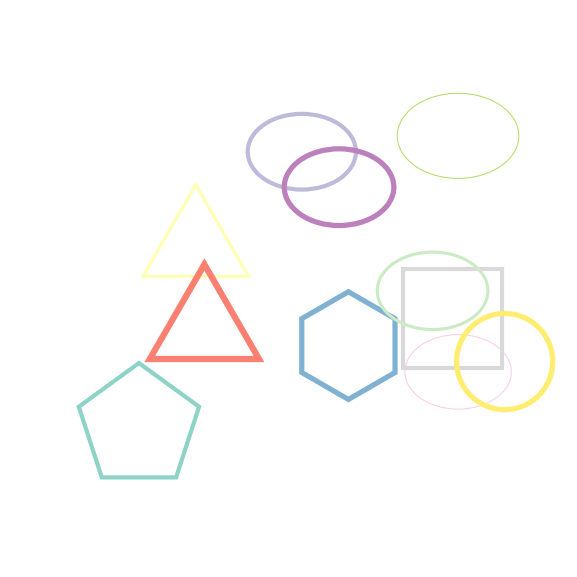[{"shape": "pentagon", "thickness": 2, "radius": 0.55, "center": [0.241, 0.261]}, {"shape": "triangle", "thickness": 1.5, "radius": 0.53, "center": [0.339, 0.573]}, {"shape": "oval", "thickness": 2, "radius": 0.47, "center": [0.523, 0.736]}, {"shape": "triangle", "thickness": 3, "radius": 0.55, "center": [0.354, 0.432]}, {"shape": "hexagon", "thickness": 2.5, "radius": 0.47, "center": [0.603, 0.401]}, {"shape": "oval", "thickness": 0.5, "radius": 0.53, "center": [0.793, 0.764]}, {"shape": "oval", "thickness": 0.5, "radius": 0.46, "center": [0.793, 0.355]}, {"shape": "square", "thickness": 2, "radius": 0.43, "center": [0.783, 0.448]}, {"shape": "oval", "thickness": 2.5, "radius": 0.47, "center": [0.587, 0.675]}, {"shape": "oval", "thickness": 1.5, "radius": 0.48, "center": [0.749, 0.496]}, {"shape": "circle", "thickness": 2.5, "radius": 0.42, "center": [0.874, 0.373]}]